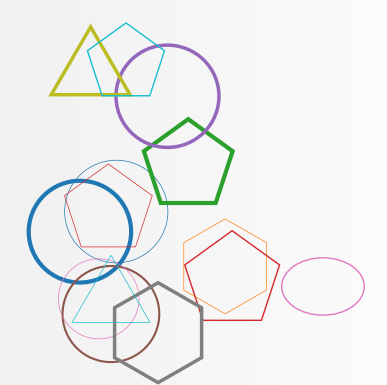[{"shape": "circle", "thickness": 0.5, "radius": 0.67, "center": [0.3, 0.451]}, {"shape": "circle", "thickness": 3, "radius": 0.66, "center": [0.206, 0.398]}, {"shape": "hexagon", "thickness": 0.5, "radius": 0.62, "center": [0.581, 0.308]}, {"shape": "pentagon", "thickness": 3, "radius": 0.6, "center": [0.486, 0.57]}, {"shape": "pentagon", "thickness": 0.5, "radius": 0.6, "center": [0.28, 0.455]}, {"shape": "pentagon", "thickness": 1, "radius": 0.64, "center": [0.599, 0.272]}, {"shape": "circle", "thickness": 2.5, "radius": 0.66, "center": [0.432, 0.75]}, {"shape": "circle", "thickness": 1.5, "radius": 0.62, "center": [0.286, 0.184]}, {"shape": "circle", "thickness": 0.5, "radius": 0.52, "center": [0.255, 0.224]}, {"shape": "oval", "thickness": 1, "radius": 0.53, "center": [0.833, 0.256]}, {"shape": "hexagon", "thickness": 2.5, "radius": 0.65, "center": [0.408, 0.136]}, {"shape": "triangle", "thickness": 2.5, "radius": 0.59, "center": [0.234, 0.813]}, {"shape": "pentagon", "thickness": 1, "radius": 0.52, "center": [0.325, 0.836]}, {"shape": "triangle", "thickness": 0.5, "radius": 0.58, "center": [0.287, 0.221]}]